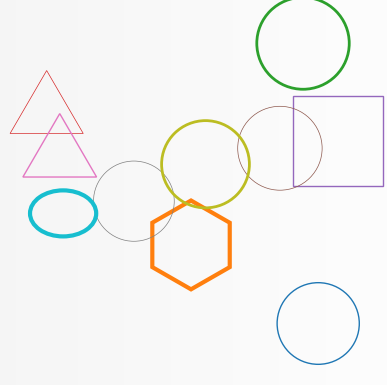[{"shape": "circle", "thickness": 1, "radius": 0.53, "center": [0.821, 0.16]}, {"shape": "hexagon", "thickness": 3, "radius": 0.58, "center": [0.493, 0.364]}, {"shape": "circle", "thickness": 2, "radius": 0.6, "center": [0.782, 0.887]}, {"shape": "triangle", "thickness": 0.5, "radius": 0.55, "center": [0.12, 0.708]}, {"shape": "square", "thickness": 1, "radius": 0.58, "center": [0.872, 0.634]}, {"shape": "circle", "thickness": 0.5, "radius": 0.54, "center": [0.722, 0.615]}, {"shape": "triangle", "thickness": 1, "radius": 0.55, "center": [0.154, 0.595]}, {"shape": "circle", "thickness": 0.5, "radius": 0.52, "center": [0.346, 0.478]}, {"shape": "circle", "thickness": 2, "radius": 0.57, "center": [0.53, 0.573]}, {"shape": "oval", "thickness": 3, "radius": 0.43, "center": [0.163, 0.446]}]